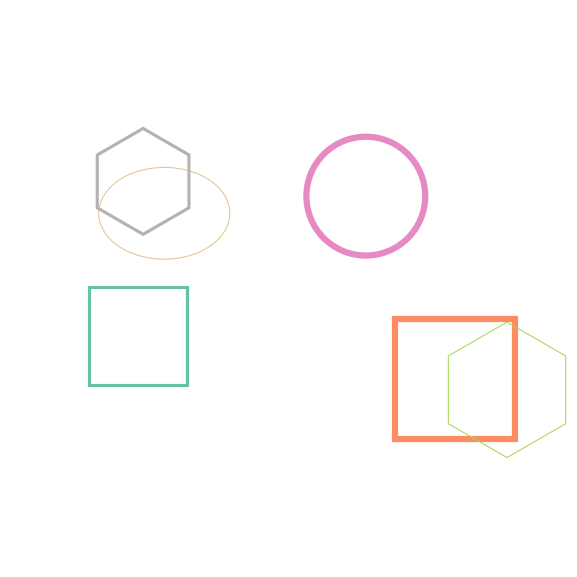[{"shape": "square", "thickness": 1.5, "radius": 0.42, "center": [0.238, 0.418]}, {"shape": "square", "thickness": 3, "radius": 0.52, "center": [0.788, 0.343]}, {"shape": "circle", "thickness": 3, "radius": 0.51, "center": [0.633, 0.66]}, {"shape": "hexagon", "thickness": 0.5, "radius": 0.59, "center": [0.878, 0.324]}, {"shape": "oval", "thickness": 0.5, "radius": 0.57, "center": [0.284, 0.63]}, {"shape": "hexagon", "thickness": 1.5, "radius": 0.46, "center": [0.248, 0.685]}]